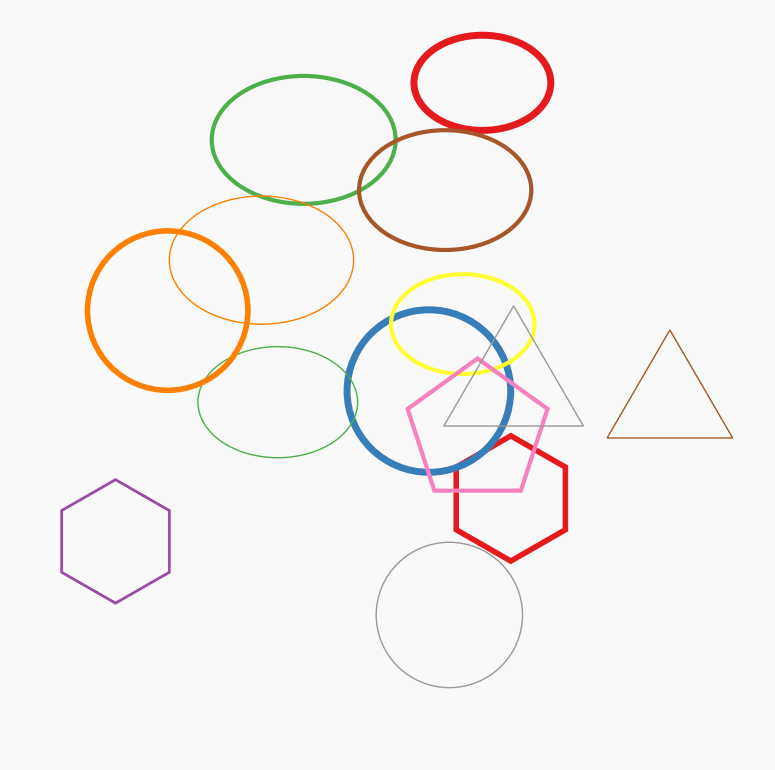[{"shape": "hexagon", "thickness": 2, "radius": 0.41, "center": [0.659, 0.353]}, {"shape": "oval", "thickness": 2.5, "radius": 0.44, "center": [0.622, 0.892]}, {"shape": "circle", "thickness": 2.5, "radius": 0.53, "center": [0.553, 0.492]}, {"shape": "oval", "thickness": 1.5, "radius": 0.59, "center": [0.392, 0.818]}, {"shape": "oval", "thickness": 0.5, "radius": 0.52, "center": [0.358, 0.478]}, {"shape": "hexagon", "thickness": 1, "radius": 0.4, "center": [0.149, 0.297]}, {"shape": "circle", "thickness": 2, "radius": 0.52, "center": [0.216, 0.597]}, {"shape": "oval", "thickness": 0.5, "radius": 0.59, "center": [0.337, 0.662]}, {"shape": "oval", "thickness": 1.5, "radius": 0.46, "center": [0.597, 0.579]}, {"shape": "oval", "thickness": 1.5, "radius": 0.56, "center": [0.574, 0.753]}, {"shape": "triangle", "thickness": 0.5, "radius": 0.47, "center": [0.864, 0.478]}, {"shape": "pentagon", "thickness": 1.5, "radius": 0.47, "center": [0.616, 0.44]}, {"shape": "circle", "thickness": 0.5, "radius": 0.47, "center": [0.58, 0.201]}, {"shape": "triangle", "thickness": 0.5, "radius": 0.52, "center": [0.663, 0.499]}]